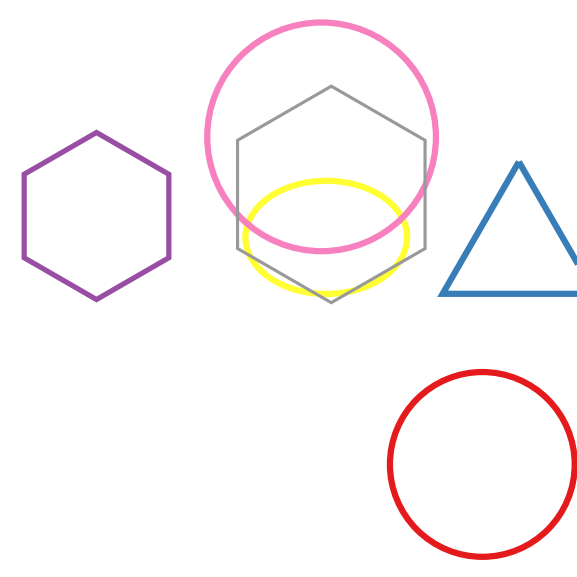[{"shape": "circle", "thickness": 3, "radius": 0.8, "center": [0.835, 0.195]}, {"shape": "triangle", "thickness": 3, "radius": 0.76, "center": [0.898, 0.567]}, {"shape": "hexagon", "thickness": 2.5, "radius": 0.72, "center": [0.167, 0.625]}, {"shape": "oval", "thickness": 3, "radius": 0.7, "center": [0.565, 0.588]}, {"shape": "circle", "thickness": 3, "radius": 0.99, "center": [0.557, 0.762]}, {"shape": "hexagon", "thickness": 1.5, "radius": 0.94, "center": [0.574, 0.662]}]